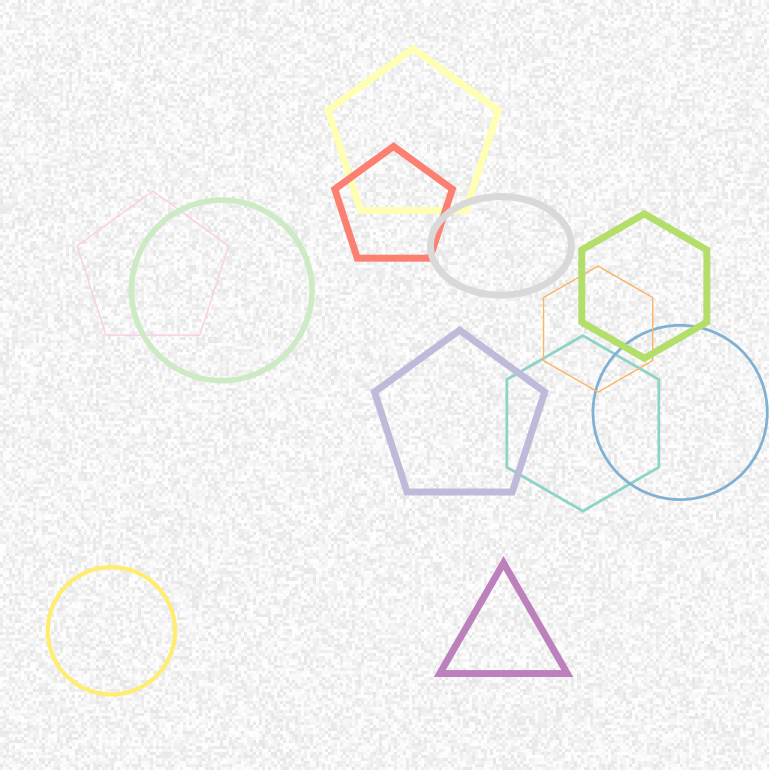[{"shape": "hexagon", "thickness": 1, "radius": 0.57, "center": [0.757, 0.45]}, {"shape": "pentagon", "thickness": 2.5, "radius": 0.58, "center": [0.537, 0.821]}, {"shape": "pentagon", "thickness": 2.5, "radius": 0.58, "center": [0.597, 0.455]}, {"shape": "pentagon", "thickness": 2.5, "radius": 0.4, "center": [0.511, 0.73]}, {"shape": "circle", "thickness": 1, "radius": 0.57, "center": [0.883, 0.464]}, {"shape": "hexagon", "thickness": 0.5, "radius": 0.41, "center": [0.777, 0.573]}, {"shape": "hexagon", "thickness": 2.5, "radius": 0.47, "center": [0.837, 0.629]}, {"shape": "pentagon", "thickness": 0.5, "radius": 0.52, "center": [0.199, 0.648]}, {"shape": "oval", "thickness": 2.5, "radius": 0.46, "center": [0.651, 0.681]}, {"shape": "triangle", "thickness": 2.5, "radius": 0.48, "center": [0.654, 0.173]}, {"shape": "circle", "thickness": 2, "radius": 0.59, "center": [0.288, 0.623]}, {"shape": "circle", "thickness": 1.5, "radius": 0.41, "center": [0.145, 0.181]}]